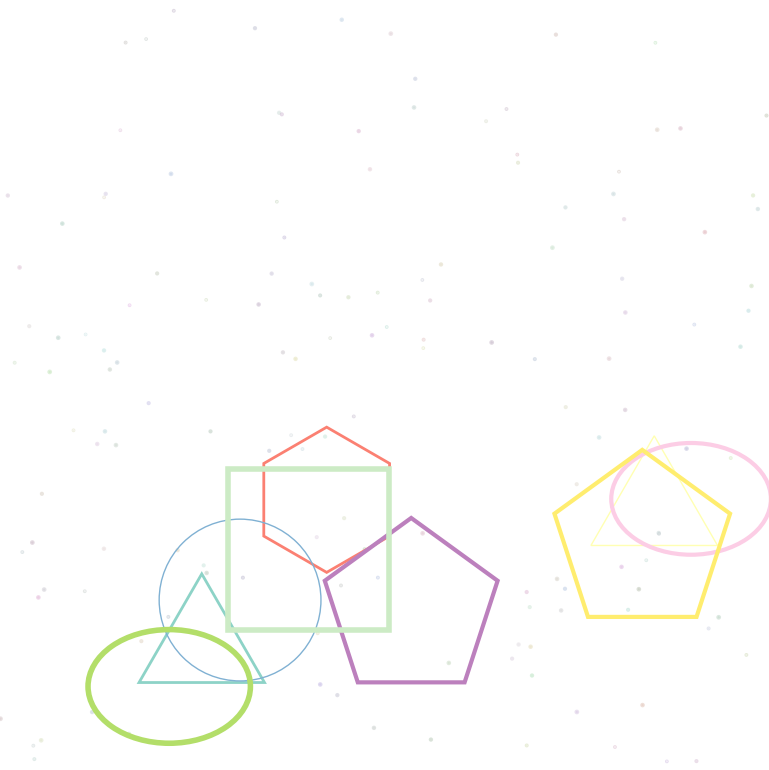[{"shape": "triangle", "thickness": 1, "radius": 0.47, "center": [0.262, 0.161]}, {"shape": "triangle", "thickness": 0.5, "radius": 0.47, "center": [0.85, 0.339]}, {"shape": "hexagon", "thickness": 1, "radius": 0.47, "center": [0.424, 0.351]}, {"shape": "circle", "thickness": 0.5, "radius": 0.53, "center": [0.312, 0.221]}, {"shape": "oval", "thickness": 2, "radius": 0.53, "center": [0.22, 0.109]}, {"shape": "oval", "thickness": 1.5, "radius": 0.52, "center": [0.898, 0.352]}, {"shape": "pentagon", "thickness": 1.5, "radius": 0.59, "center": [0.534, 0.209]}, {"shape": "square", "thickness": 2, "radius": 0.52, "center": [0.401, 0.286]}, {"shape": "pentagon", "thickness": 1.5, "radius": 0.6, "center": [0.834, 0.296]}]